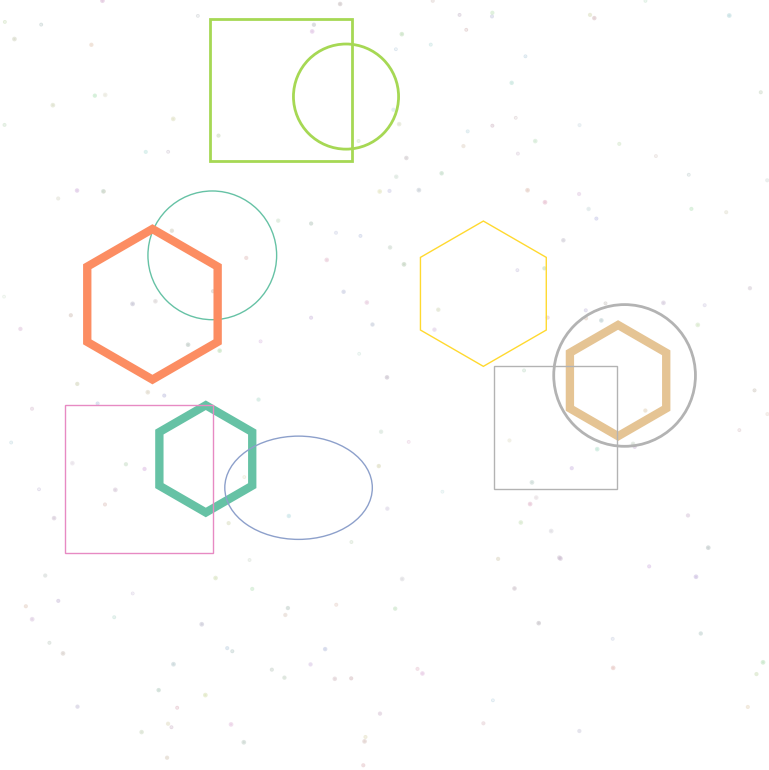[{"shape": "circle", "thickness": 0.5, "radius": 0.42, "center": [0.276, 0.668]}, {"shape": "hexagon", "thickness": 3, "radius": 0.35, "center": [0.267, 0.404]}, {"shape": "hexagon", "thickness": 3, "radius": 0.49, "center": [0.198, 0.605]}, {"shape": "oval", "thickness": 0.5, "radius": 0.48, "center": [0.388, 0.367]}, {"shape": "square", "thickness": 0.5, "radius": 0.48, "center": [0.181, 0.379]}, {"shape": "circle", "thickness": 1, "radius": 0.34, "center": [0.449, 0.875]}, {"shape": "square", "thickness": 1, "radius": 0.46, "center": [0.365, 0.883]}, {"shape": "hexagon", "thickness": 0.5, "radius": 0.47, "center": [0.628, 0.619]}, {"shape": "hexagon", "thickness": 3, "radius": 0.36, "center": [0.803, 0.506]}, {"shape": "circle", "thickness": 1, "radius": 0.46, "center": [0.811, 0.512]}, {"shape": "square", "thickness": 0.5, "radius": 0.4, "center": [0.721, 0.444]}]